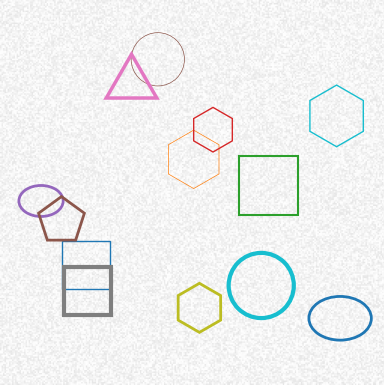[{"shape": "oval", "thickness": 2, "radius": 0.41, "center": [0.883, 0.173]}, {"shape": "square", "thickness": 1, "radius": 0.31, "center": [0.223, 0.312]}, {"shape": "hexagon", "thickness": 0.5, "radius": 0.38, "center": [0.503, 0.586]}, {"shape": "square", "thickness": 1.5, "radius": 0.38, "center": [0.698, 0.519]}, {"shape": "hexagon", "thickness": 1, "radius": 0.29, "center": [0.553, 0.663]}, {"shape": "oval", "thickness": 2, "radius": 0.29, "center": [0.107, 0.478]}, {"shape": "pentagon", "thickness": 2, "radius": 0.31, "center": [0.16, 0.427]}, {"shape": "circle", "thickness": 0.5, "radius": 0.35, "center": [0.41, 0.846]}, {"shape": "triangle", "thickness": 2.5, "radius": 0.38, "center": [0.342, 0.783]}, {"shape": "square", "thickness": 3, "radius": 0.31, "center": [0.228, 0.244]}, {"shape": "hexagon", "thickness": 2, "radius": 0.32, "center": [0.518, 0.2]}, {"shape": "circle", "thickness": 3, "radius": 0.42, "center": [0.679, 0.258]}, {"shape": "hexagon", "thickness": 1, "radius": 0.4, "center": [0.874, 0.699]}]